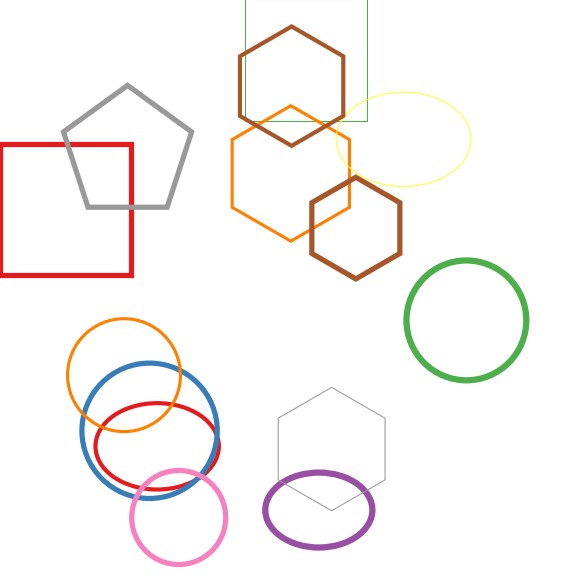[{"shape": "oval", "thickness": 2, "radius": 0.53, "center": [0.272, 0.226]}, {"shape": "square", "thickness": 2.5, "radius": 0.57, "center": [0.114, 0.637]}, {"shape": "circle", "thickness": 2.5, "radius": 0.59, "center": [0.259, 0.253]}, {"shape": "square", "thickness": 0.5, "radius": 0.53, "center": [0.53, 0.895]}, {"shape": "circle", "thickness": 3, "radius": 0.52, "center": [0.808, 0.444]}, {"shape": "oval", "thickness": 3, "radius": 0.46, "center": [0.552, 0.116]}, {"shape": "hexagon", "thickness": 1.5, "radius": 0.59, "center": [0.504, 0.699]}, {"shape": "circle", "thickness": 1.5, "radius": 0.49, "center": [0.215, 0.35]}, {"shape": "oval", "thickness": 0.5, "radius": 0.58, "center": [0.699, 0.758]}, {"shape": "hexagon", "thickness": 2.5, "radius": 0.44, "center": [0.616, 0.604]}, {"shape": "hexagon", "thickness": 2, "radius": 0.52, "center": [0.505, 0.85]}, {"shape": "circle", "thickness": 2.5, "radius": 0.41, "center": [0.309, 0.103]}, {"shape": "pentagon", "thickness": 2.5, "radius": 0.58, "center": [0.221, 0.735]}, {"shape": "hexagon", "thickness": 0.5, "radius": 0.53, "center": [0.574, 0.222]}]